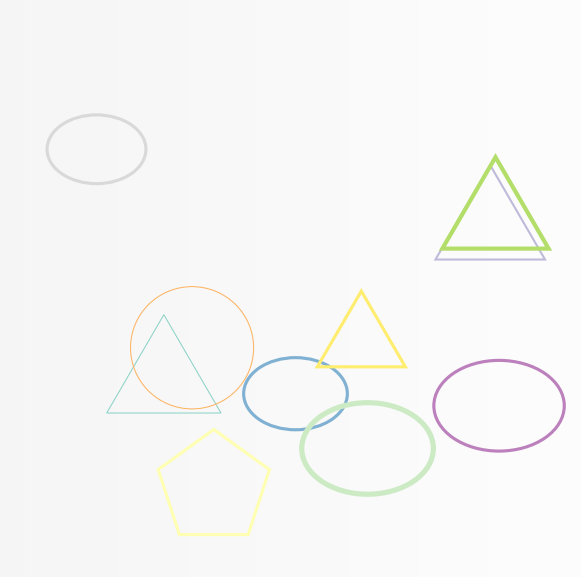[{"shape": "triangle", "thickness": 0.5, "radius": 0.57, "center": [0.282, 0.341]}, {"shape": "pentagon", "thickness": 1.5, "radius": 0.5, "center": [0.368, 0.155]}, {"shape": "triangle", "thickness": 1, "radius": 0.54, "center": [0.843, 0.604]}, {"shape": "oval", "thickness": 1.5, "radius": 0.45, "center": [0.508, 0.317]}, {"shape": "circle", "thickness": 0.5, "radius": 0.53, "center": [0.33, 0.397]}, {"shape": "triangle", "thickness": 2, "radius": 0.53, "center": [0.852, 0.621]}, {"shape": "oval", "thickness": 1.5, "radius": 0.43, "center": [0.166, 0.741]}, {"shape": "oval", "thickness": 1.5, "radius": 0.56, "center": [0.859, 0.297]}, {"shape": "oval", "thickness": 2.5, "radius": 0.57, "center": [0.632, 0.223]}, {"shape": "triangle", "thickness": 1.5, "radius": 0.44, "center": [0.622, 0.408]}]